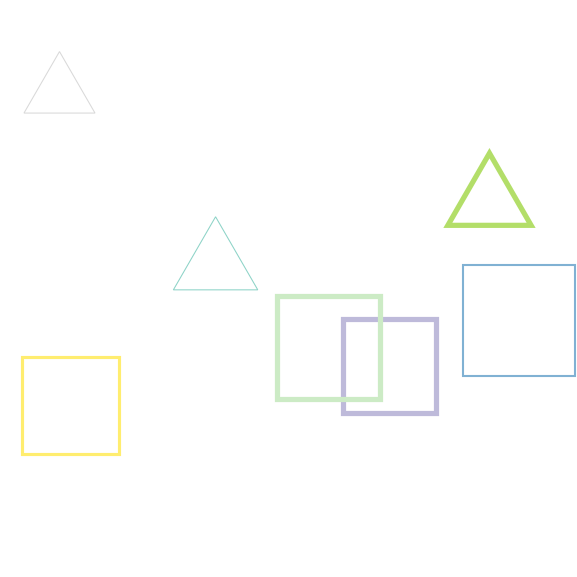[{"shape": "triangle", "thickness": 0.5, "radius": 0.42, "center": [0.373, 0.539]}, {"shape": "square", "thickness": 2.5, "radius": 0.41, "center": [0.674, 0.365]}, {"shape": "square", "thickness": 1, "radius": 0.48, "center": [0.899, 0.444]}, {"shape": "triangle", "thickness": 2.5, "radius": 0.42, "center": [0.848, 0.651]}, {"shape": "triangle", "thickness": 0.5, "radius": 0.36, "center": [0.103, 0.839]}, {"shape": "square", "thickness": 2.5, "radius": 0.45, "center": [0.569, 0.397]}, {"shape": "square", "thickness": 1.5, "radius": 0.42, "center": [0.122, 0.297]}]